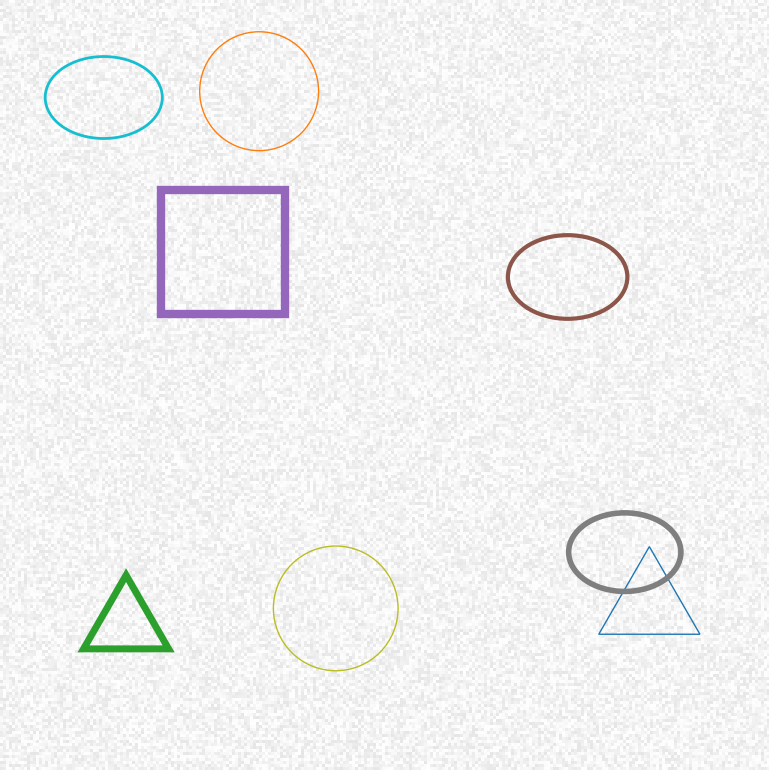[{"shape": "triangle", "thickness": 0.5, "radius": 0.38, "center": [0.843, 0.214]}, {"shape": "circle", "thickness": 0.5, "radius": 0.39, "center": [0.337, 0.882]}, {"shape": "triangle", "thickness": 2.5, "radius": 0.32, "center": [0.164, 0.189]}, {"shape": "square", "thickness": 3, "radius": 0.4, "center": [0.289, 0.673]}, {"shape": "oval", "thickness": 1.5, "radius": 0.39, "center": [0.737, 0.64]}, {"shape": "oval", "thickness": 2, "radius": 0.36, "center": [0.811, 0.283]}, {"shape": "circle", "thickness": 0.5, "radius": 0.4, "center": [0.436, 0.21]}, {"shape": "oval", "thickness": 1, "radius": 0.38, "center": [0.135, 0.873]}]